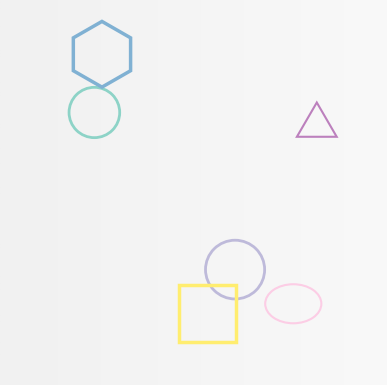[{"shape": "circle", "thickness": 2, "radius": 0.33, "center": [0.244, 0.708]}, {"shape": "circle", "thickness": 2, "radius": 0.38, "center": [0.607, 0.3]}, {"shape": "hexagon", "thickness": 2.5, "radius": 0.43, "center": [0.263, 0.859]}, {"shape": "oval", "thickness": 1.5, "radius": 0.36, "center": [0.757, 0.211]}, {"shape": "triangle", "thickness": 1.5, "radius": 0.3, "center": [0.818, 0.674]}, {"shape": "square", "thickness": 2.5, "radius": 0.37, "center": [0.536, 0.186]}]